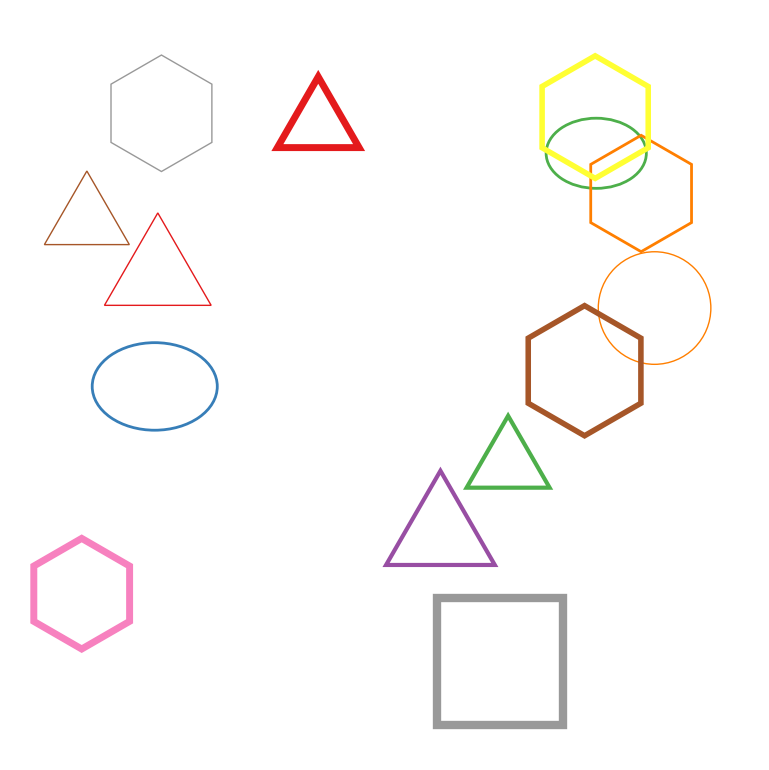[{"shape": "triangle", "thickness": 2.5, "radius": 0.31, "center": [0.413, 0.839]}, {"shape": "triangle", "thickness": 0.5, "radius": 0.4, "center": [0.205, 0.643]}, {"shape": "oval", "thickness": 1, "radius": 0.41, "center": [0.201, 0.498]}, {"shape": "oval", "thickness": 1, "radius": 0.33, "center": [0.774, 0.801]}, {"shape": "triangle", "thickness": 1.5, "radius": 0.31, "center": [0.66, 0.398]}, {"shape": "triangle", "thickness": 1.5, "radius": 0.41, "center": [0.572, 0.307]}, {"shape": "circle", "thickness": 0.5, "radius": 0.37, "center": [0.85, 0.6]}, {"shape": "hexagon", "thickness": 1, "radius": 0.38, "center": [0.833, 0.749]}, {"shape": "hexagon", "thickness": 2, "radius": 0.4, "center": [0.773, 0.848]}, {"shape": "triangle", "thickness": 0.5, "radius": 0.32, "center": [0.113, 0.714]}, {"shape": "hexagon", "thickness": 2, "radius": 0.42, "center": [0.759, 0.519]}, {"shape": "hexagon", "thickness": 2.5, "radius": 0.36, "center": [0.106, 0.229]}, {"shape": "hexagon", "thickness": 0.5, "radius": 0.38, "center": [0.21, 0.853]}, {"shape": "square", "thickness": 3, "radius": 0.41, "center": [0.65, 0.141]}]